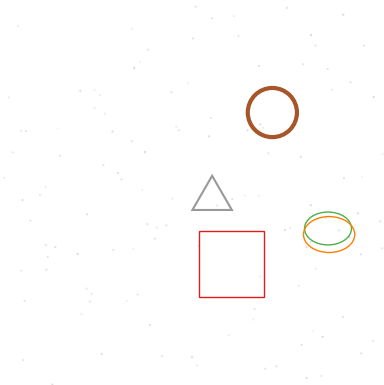[{"shape": "square", "thickness": 1, "radius": 0.43, "center": [0.601, 0.314]}, {"shape": "oval", "thickness": 1, "radius": 0.3, "center": [0.852, 0.407]}, {"shape": "oval", "thickness": 1, "radius": 0.33, "center": [0.855, 0.391]}, {"shape": "circle", "thickness": 3, "radius": 0.32, "center": [0.707, 0.708]}, {"shape": "triangle", "thickness": 1.5, "radius": 0.3, "center": [0.551, 0.484]}]